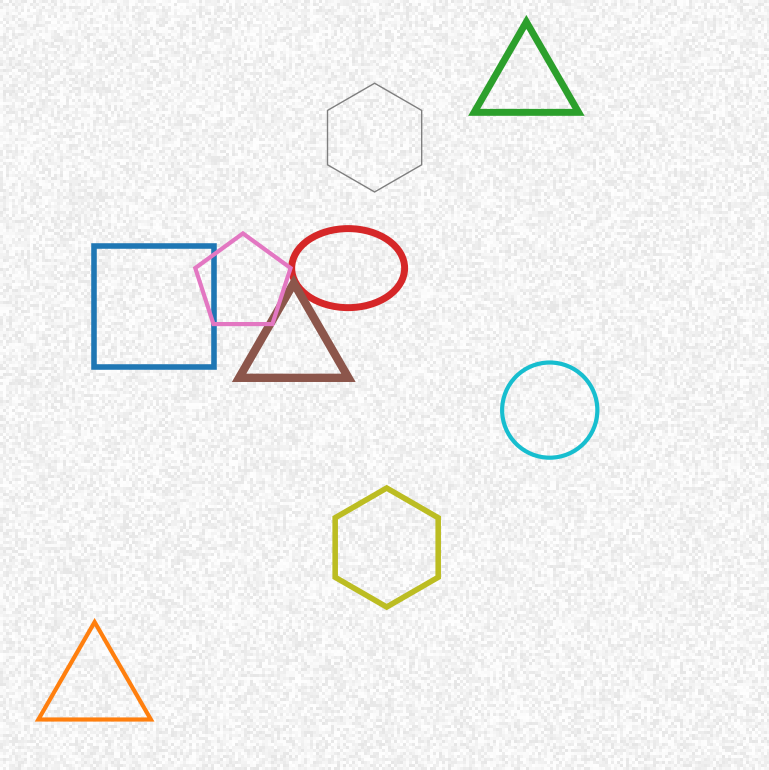[{"shape": "square", "thickness": 2, "radius": 0.39, "center": [0.199, 0.602]}, {"shape": "triangle", "thickness": 1.5, "radius": 0.42, "center": [0.123, 0.108]}, {"shape": "triangle", "thickness": 2.5, "radius": 0.39, "center": [0.684, 0.893]}, {"shape": "oval", "thickness": 2.5, "radius": 0.37, "center": [0.452, 0.652]}, {"shape": "triangle", "thickness": 3, "radius": 0.41, "center": [0.382, 0.55]}, {"shape": "pentagon", "thickness": 1.5, "radius": 0.33, "center": [0.315, 0.632]}, {"shape": "hexagon", "thickness": 0.5, "radius": 0.35, "center": [0.486, 0.821]}, {"shape": "hexagon", "thickness": 2, "radius": 0.39, "center": [0.502, 0.289]}, {"shape": "circle", "thickness": 1.5, "radius": 0.31, "center": [0.714, 0.467]}]